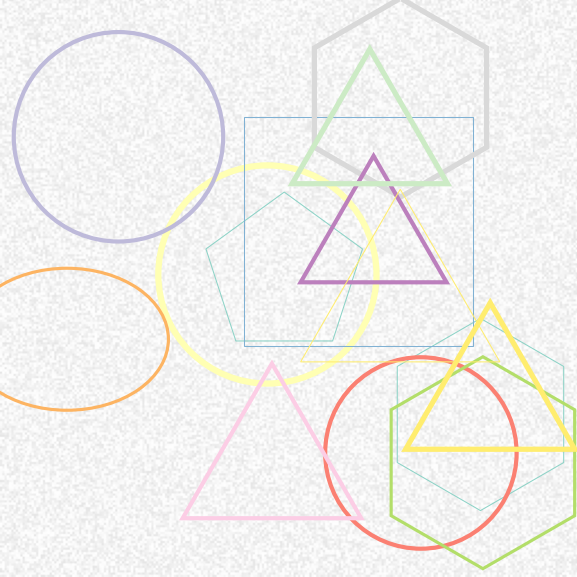[{"shape": "pentagon", "thickness": 0.5, "radius": 0.71, "center": [0.492, 0.524]}, {"shape": "hexagon", "thickness": 0.5, "radius": 0.83, "center": [0.832, 0.281]}, {"shape": "circle", "thickness": 3, "radius": 0.94, "center": [0.463, 0.524]}, {"shape": "circle", "thickness": 2, "radius": 0.91, "center": [0.205, 0.762]}, {"shape": "circle", "thickness": 2, "radius": 0.83, "center": [0.729, 0.215]}, {"shape": "square", "thickness": 0.5, "radius": 1.0, "center": [0.621, 0.598]}, {"shape": "oval", "thickness": 1.5, "radius": 0.88, "center": [0.116, 0.412]}, {"shape": "hexagon", "thickness": 1.5, "radius": 0.92, "center": [0.836, 0.198]}, {"shape": "triangle", "thickness": 2, "radius": 0.89, "center": [0.471, 0.191]}, {"shape": "hexagon", "thickness": 2.5, "radius": 0.86, "center": [0.693, 0.83]}, {"shape": "triangle", "thickness": 2, "radius": 0.73, "center": [0.647, 0.583]}, {"shape": "triangle", "thickness": 2.5, "radius": 0.78, "center": [0.64, 0.759]}, {"shape": "triangle", "thickness": 2.5, "radius": 0.85, "center": [0.849, 0.306]}, {"shape": "triangle", "thickness": 0.5, "radius": 1.0, "center": [0.693, 0.472]}]